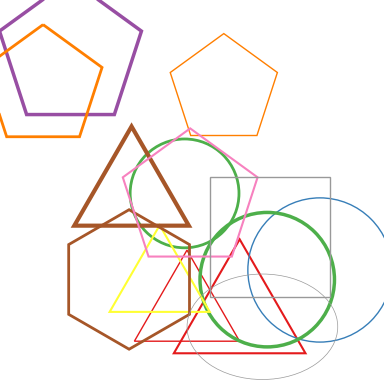[{"shape": "triangle", "thickness": 1.5, "radius": 0.99, "center": [0.622, 0.181]}, {"shape": "triangle", "thickness": 1, "radius": 0.79, "center": [0.486, 0.193]}, {"shape": "circle", "thickness": 1, "radius": 0.94, "center": [0.831, 0.299]}, {"shape": "circle", "thickness": 2, "radius": 0.71, "center": [0.479, 0.498]}, {"shape": "circle", "thickness": 2.5, "radius": 0.87, "center": [0.694, 0.274]}, {"shape": "pentagon", "thickness": 2.5, "radius": 0.97, "center": [0.183, 0.859]}, {"shape": "pentagon", "thickness": 2, "radius": 0.8, "center": [0.112, 0.775]}, {"shape": "pentagon", "thickness": 1, "radius": 0.73, "center": [0.581, 0.766]}, {"shape": "triangle", "thickness": 1.5, "radius": 0.75, "center": [0.415, 0.265]}, {"shape": "hexagon", "thickness": 2, "radius": 0.91, "center": [0.335, 0.274]}, {"shape": "triangle", "thickness": 3, "radius": 0.86, "center": [0.342, 0.5]}, {"shape": "pentagon", "thickness": 1.5, "radius": 0.92, "center": [0.494, 0.482]}, {"shape": "square", "thickness": 1, "radius": 0.78, "center": [0.701, 0.384]}, {"shape": "oval", "thickness": 0.5, "radius": 0.98, "center": [0.682, 0.151]}]